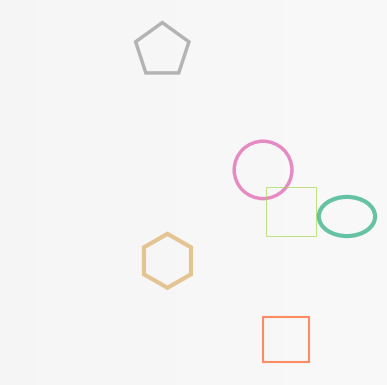[{"shape": "oval", "thickness": 3, "radius": 0.36, "center": [0.895, 0.438]}, {"shape": "square", "thickness": 1.5, "radius": 0.3, "center": [0.739, 0.118]}, {"shape": "circle", "thickness": 2.5, "radius": 0.37, "center": [0.679, 0.559]}, {"shape": "square", "thickness": 0.5, "radius": 0.32, "center": [0.751, 0.451]}, {"shape": "hexagon", "thickness": 3, "radius": 0.35, "center": [0.432, 0.323]}, {"shape": "pentagon", "thickness": 2.5, "radius": 0.36, "center": [0.419, 0.869]}]